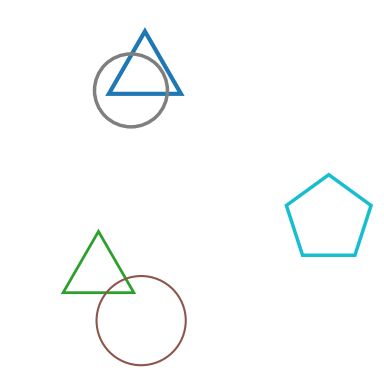[{"shape": "triangle", "thickness": 3, "radius": 0.54, "center": [0.376, 0.81]}, {"shape": "triangle", "thickness": 2, "radius": 0.53, "center": [0.256, 0.293]}, {"shape": "circle", "thickness": 1.5, "radius": 0.58, "center": [0.367, 0.167]}, {"shape": "circle", "thickness": 2.5, "radius": 0.47, "center": [0.34, 0.765]}, {"shape": "pentagon", "thickness": 2.5, "radius": 0.58, "center": [0.854, 0.431]}]